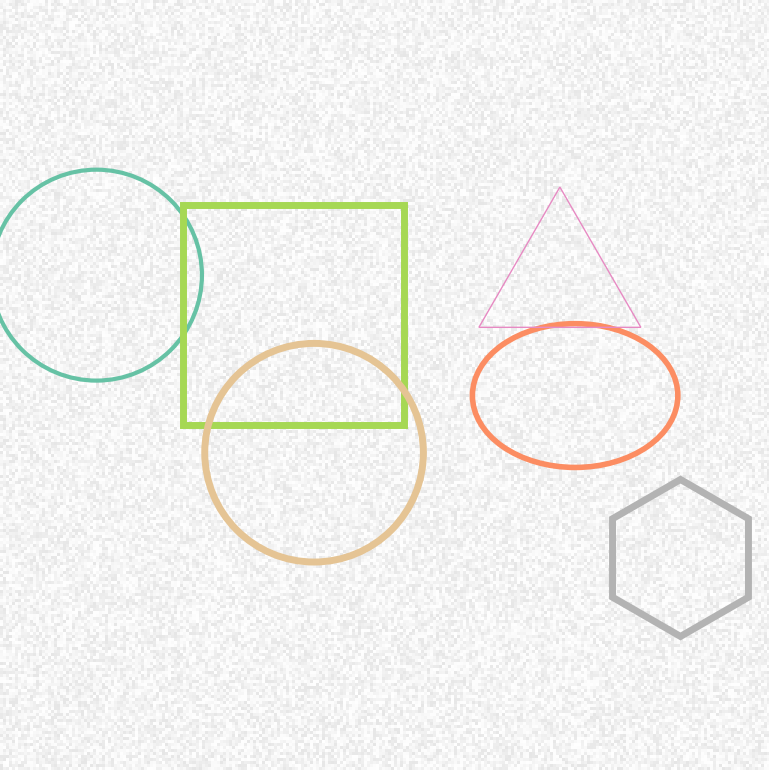[{"shape": "circle", "thickness": 1.5, "radius": 0.68, "center": [0.125, 0.643]}, {"shape": "oval", "thickness": 2, "radius": 0.67, "center": [0.747, 0.486]}, {"shape": "triangle", "thickness": 0.5, "radius": 0.61, "center": [0.727, 0.636]}, {"shape": "square", "thickness": 2.5, "radius": 0.72, "center": [0.381, 0.591]}, {"shape": "circle", "thickness": 2.5, "radius": 0.71, "center": [0.408, 0.412]}, {"shape": "hexagon", "thickness": 2.5, "radius": 0.51, "center": [0.884, 0.275]}]